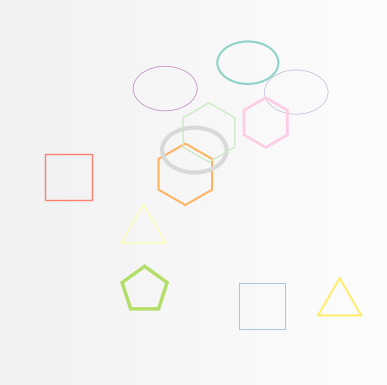[{"shape": "oval", "thickness": 1.5, "radius": 0.39, "center": [0.64, 0.837]}, {"shape": "triangle", "thickness": 1, "radius": 0.33, "center": [0.37, 0.402]}, {"shape": "oval", "thickness": 0.5, "radius": 0.41, "center": [0.764, 0.761]}, {"shape": "square", "thickness": 1, "radius": 0.3, "center": [0.177, 0.541]}, {"shape": "square", "thickness": 0.5, "radius": 0.3, "center": [0.676, 0.204]}, {"shape": "hexagon", "thickness": 1.5, "radius": 0.4, "center": [0.478, 0.547]}, {"shape": "pentagon", "thickness": 2.5, "radius": 0.31, "center": [0.373, 0.247]}, {"shape": "hexagon", "thickness": 2, "radius": 0.32, "center": [0.686, 0.682]}, {"shape": "oval", "thickness": 3, "radius": 0.42, "center": [0.502, 0.61]}, {"shape": "oval", "thickness": 0.5, "radius": 0.41, "center": [0.426, 0.77]}, {"shape": "hexagon", "thickness": 1, "radius": 0.38, "center": [0.539, 0.656]}, {"shape": "triangle", "thickness": 1.5, "radius": 0.32, "center": [0.876, 0.213]}]